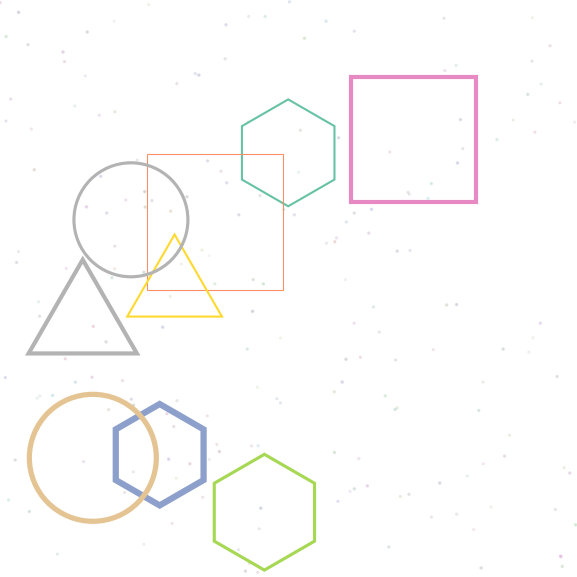[{"shape": "hexagon", "thickness": 1, "radius": 0.46, "center": [0.499, 0.734]}, {"shape": "square", "thickness": 0.5, "radius": 0.59, "center": [0.372, 0.615]}, {"shape": "hexagon", "thickness": 3, "radius": 0.44, "center": [0.276, 0.212]}, {"shape": "square", "thickness": 2, "radius": 0.54, "center": [0.716, 0.758]}, {"shape": "hexagon", "thickness": 1.5, "radius": 0.5, "center": [0.458, 0.112]}, {"shape": "triangle", "thickness": 1, "radius": 0.47, "center": [0.302, 0.498]}, {"shape": "circle", "thickness": 2.5, "radius": 0.55, "center": [0.161, 0.206]}, {"shape": "triangle", "thickness": 2, "radius": 0.54, "center": [0.143, 0.441]}, {"shape": "circle", "thickness": 1.5, "radius": 0.49, "center": [0.227, 0.619]}]